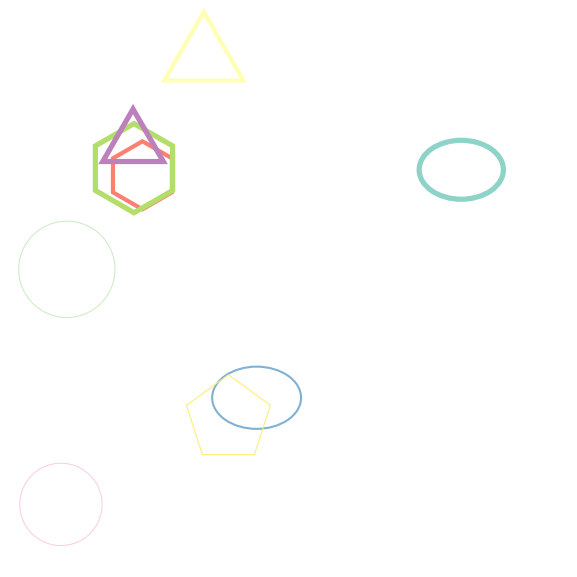[{"shape": "oval", "thickness": 2.5, "radius": 0.36, "center": [0.799, 0.705]}, {"shape": "triangle", "thickness": 2, "radius": 0.4, "center": [0.353, 0.899]}, {"shape": "hexagon", "thickness": 2, "radius": 0.29, "center": [0.247, 0.696]}, {"shape": "oval", "thickness": 1, "radius": 0.38, "center": [0.444, 0.31]}, {"shape": "hexagon", "thickness": 2.5, "radius": 0.39, "center": [0.232, 0.708]}, {"shape": "circle", "thickness": 0.5, "radius": 0.36, "center": [0.106, 0.126]}, {"shape": "triangle", "thickness": 2.5, "radius": 0.3, "center": [0.23, 0.75]}, {"shape": "circle", "thickness": 0.5, "radius": 0.42, "center": [0.116, 0.533]}, {"shape": "pentagon", "thickness": 0.5, "radius": 0.38, "center": [0.396, 0.274]}]